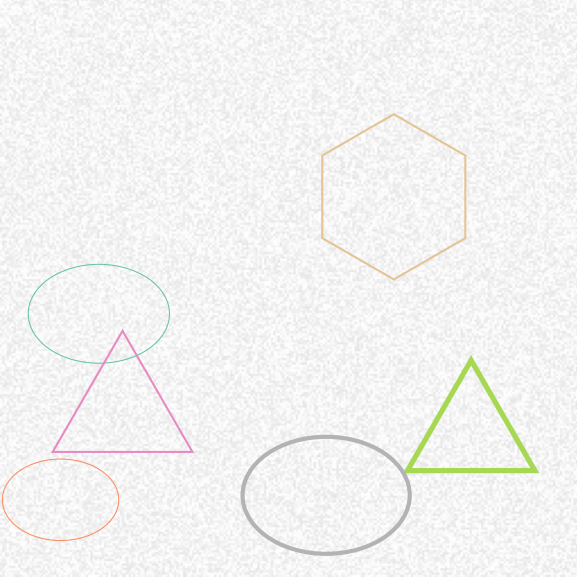[{"shape": "oval", "thickness": 0.5, "radius": 0.61, "center": [0.171, 0.456]}, {"shape": "oval", "thickness": 0.5, "radius": 0.5, "center": [0.105, 0.134]}, {"shape": "triangle", "thickness": 1, "radius": 0.7, "center": [0.212, 0.286]}, {"shape": "triangle", "thickness": 2.5, "radius": 0.64, "center": [0.816, 0.248]}, {"shape": "hexagon", "thickness": 1, "radius": 0.72, "center": [0.682, 0.658]}, {"shape": "oval", "thickness": 2, "radius": 0.72, "center": [0.565, 0.141]}]